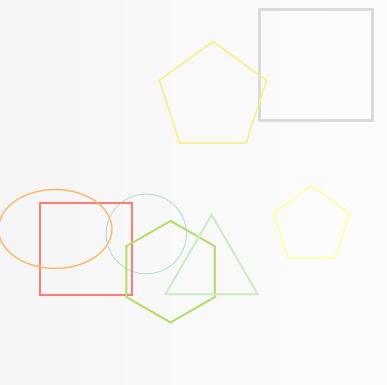[{"shape": "circle", "thickness": 0.5, "radius": 0.52, "center": [0.377, 0.392]}, {"shape": "pentagon", "thickness": 1.5, "radius": 0.52, "center": [0.804, 0.414]}, {"shape": "square", "thickness": 1.5, "radius": 0.6, "center": [0.222, 0.353]}, {"shape": "oval", "thickness": 1, "radius": 0.73, "center": [0.142, 0.405]}, {"shape": "hexagon", "thickness": 1.5, "radius": 0.66, "center": [0.44, 0.294]}, {"shape": "square", "thickness": 2, "radius": 0.72, "center": [0.815, 0.833]}, {"shape": "triangle", "thickness": 1.5, "radius": 0.69, "center": [0.546, 0.305]}, {"shape": "pentagon", "thickness": 1, "radius": 0.73, "center": [0.549, 0.746]}]